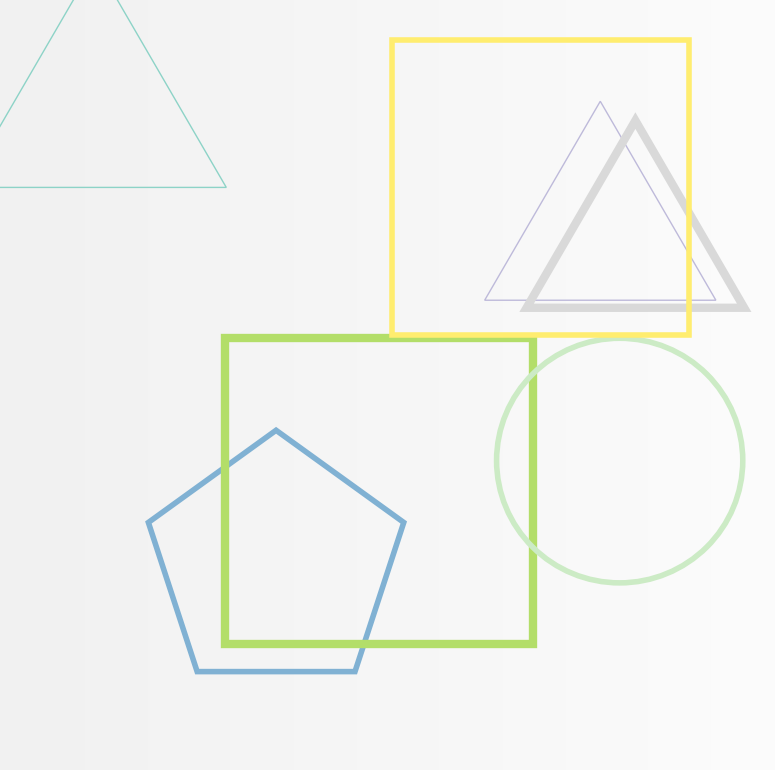[{"shape": "triangle", "thickness": 0.5, "radius": 0.98, "center": [0.123, 0.854]}, {"shape": "triangle", "thickness": 0.5, "radius": 0.86, "center": [0.775, 0.696]}, {"shape": "pentagon", "thickness": 2, "radius": 0.87, "center": [0.356, 0.268]}, {"shape": "square", "thickness": 3, "radius": 0.99, "center": [0.489, 0.362]}, {"shape": "triangle", "thickness": 3, "radius": 0.81, "center": [0.82, 0.681]}, {"shape": "circle", "thickness": 2, "radius": 0.79, "center": [0.8, 0.402]}, {"shape": "square", "thickness": 2, "radius": 0.96, "center": [0.698, 0.757]}]